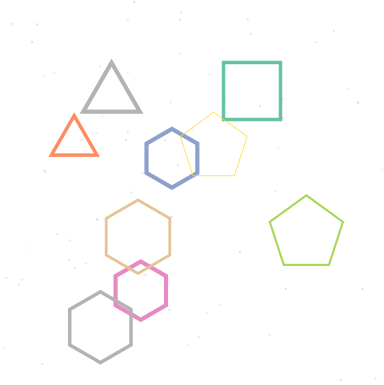[{"shape": "square", "thickness": 2.5, "radius": 0.37, "center": [0.654, 0.766]}, {"shape": "triangle", "thickness": 2.5, "radius": 0.34, "center": [0.193, 0.631]}, {"shape": "hexagon", "thickness": 3, "radius": 0.38, "center": [0.447, 0.589]}, {"shape": "hexagon", "thickness": 3, "radius": 0.38, "center": [0.366, 0.245]}, {"shape": "pentagon", "thickness": 1.5, "radius": 0.5, "center": [0.796, 0.393]}, {"shape": "pentagon", "thickness": 0.5, "radius": 0.46, "center": [0.555, 0.617]}, {"shape": "hexagon", "thickness": 2, "radius": 0.48, "center": [0.358, 0.385]}, {"shape": "triangle", "thickness": 3, "radius": 0.42, "center": [0.29, 0.752]}, {"shape": "hexagon", "thickness": 2.5, "radius": 0.46, "center": [0.261, 0.15]}]